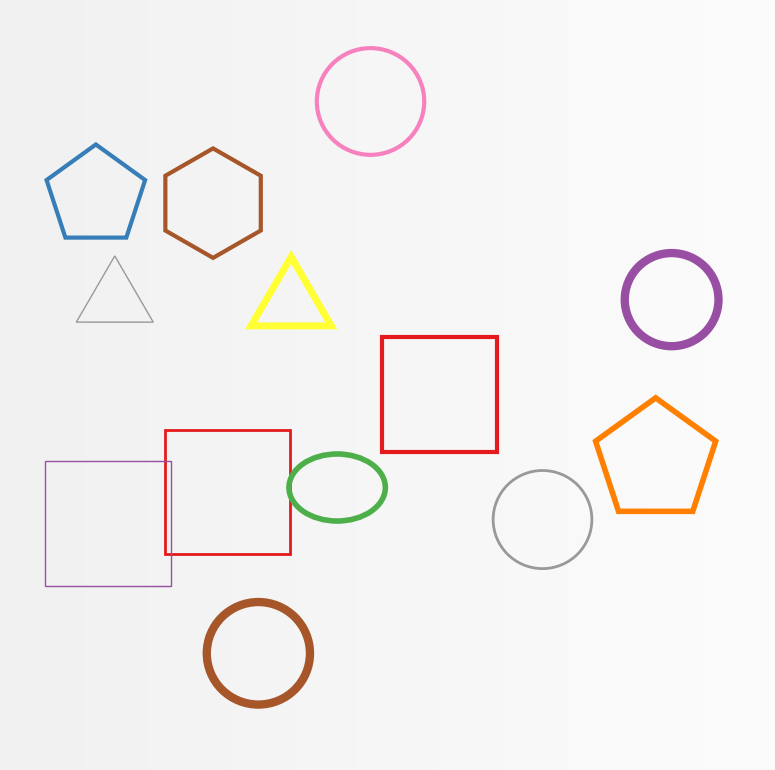[{"shape": "square", "thickness": 1.5, "radius": 0.37, "center": [0.567, 0.488]}, {"shape": "square", "thickness": 1, "radius": 0.4, "center": [0.294, 0.361]}, {"shape": "pentagon", "thickness": 1.5, "radius": 0.33, "center": [0.124, 0.746]}, {"shape": "oval", "thickness": 2, "radius": 0.31, "center": [0.435, 0.367]}, {"shape": "circle", "thickness": 3, "radius": 0.3, "center": [0.867, 0.611]}, {"shape": "square", "thickness": 0.5, "radius": 0.41, "center": [0.14, 0.321]}, {"shape": "pentagon", "thickness": 2, "radius": 0.41, "center": [0.846, 0.402]}, {"shape": "triangle", "thickness": 2.5, "radius": 0.3, "center": [0.376, 0.607]}, {"shape": "hexagon", "thickness": 1.5, "radius": 0.36, "center": [0.275, 0.736]}, {"shape": "circle", "thickness": 3, "radius": 0.33, "center": [0.333, 0.152]}, {"shape": "circle", "thickness": 1.5, "radius": 0.35, "center": [0.478, 0.868]}, {"shape": "triangle", "thickness": 0.5, "radius": 0.29, "center": [0.148, 0.61]}, {"shape": "circle", "thickness": 1, "radius": 0.32, "center": [0.7, 0.325]}]